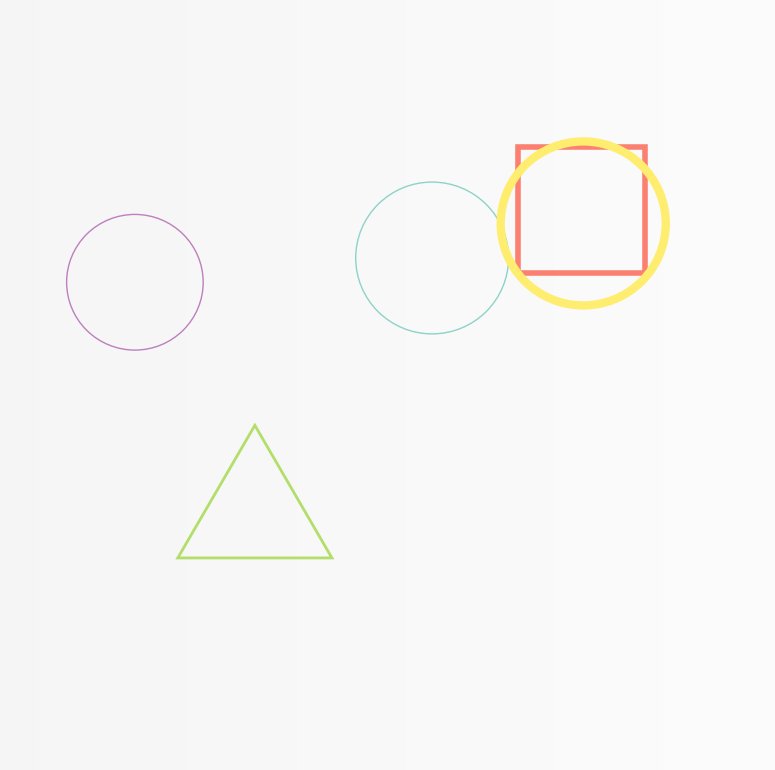[{"shape": "circle", "thickness": 0.5, "radius": 0.49, "center": [0.558, 0.665]}, {"shape": "square", "thickness": 2, "radius": 0.41, "center": [0.75, 0.727]}, {"shape": "triangle", "thickness": 1, "radius": 0.57, "center": [0.329, 0.333]}, {"shape": "circle", "thickness": 0.5, "radius": 0.44, "center": [0.174, 0.633]}, {"shape": "circle", "thickness": 3, "radius": 0.53, "center": [0.753, 0.71]}]